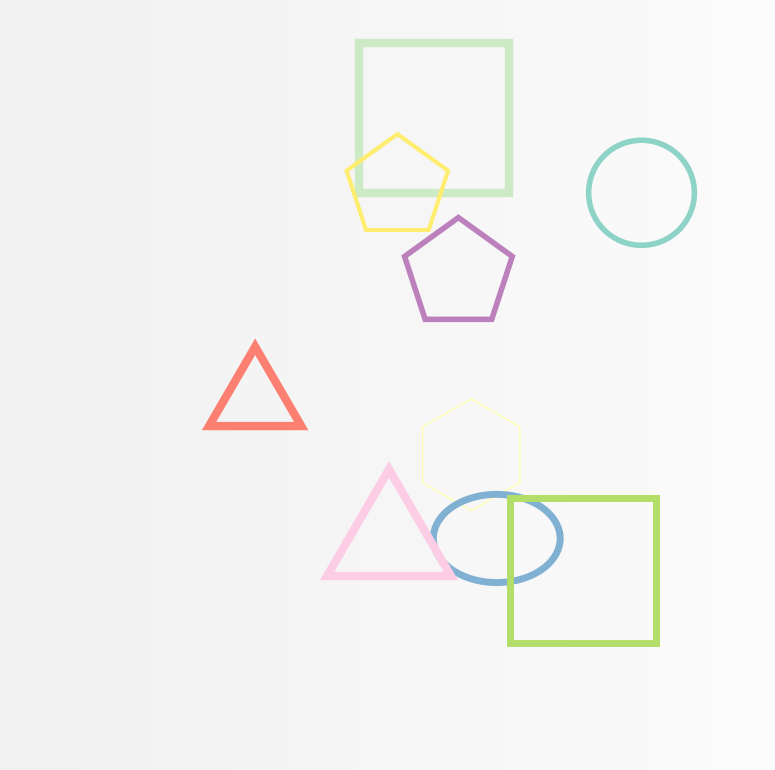[{"shape": "circle", "thickness": 2, "radius": 0.34, "center": [0.828, 0.75]}, {"shape": "hexagon", "thickness": 0.5, "radius": 0.36, "center": [0.608, 0.409]}, {"shape": "triangle", "thickness": 3, "radius": 0.34, "center": [0.329, 0.481]}, {"shape": "oval", "thickness": 2.5, "radius": 0.41, "center": [0.641, 0.301]}, {"shape": "square", "thickness": 2.5, "radius": 0.47, "center": [0.752, 0.259]}, {"shape": "triangle", "thickness": 3, "radius": 0.46, "center": [0.502, 0.298]}, {"shape": "pentagon", "thickness": 2, "radius": 0.37, "center": [0.592, 0.644]}, {"shape": "square", "thickness": 3, "radius": 0.48, "center": [0.56, 0.847]}, {"shape": "pentagon", "thickness": 1.5, "radius": 0.34, "center": [0.513, 0.757]}]